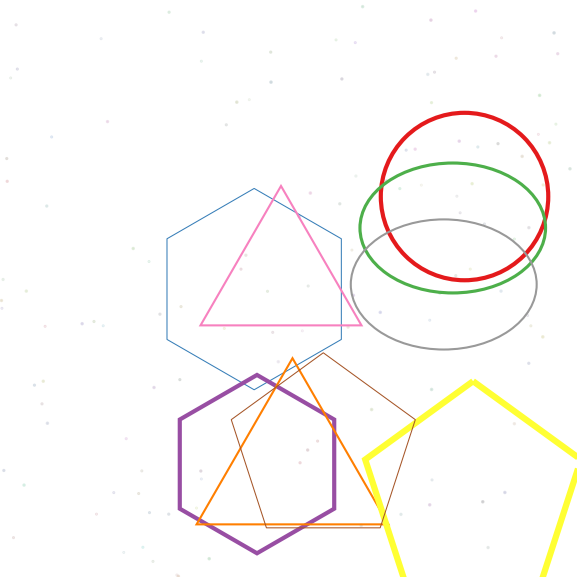[{"shape": "circle", "thickness": 2, "radius": 0.72, "center": [0.804, 0.659]}, {"shape": "hexagon", "thickness": 0.5, "radius": 0.87, "center": [0.44, 0.499]}, {"shape": "oval", "thickness": 1.5, "radius": 0.8, "center": [0.784, 0.604]}, {"shape": "hexagon", "thickness": 2, "radius": 0.77, "center": [0.445, 0.195]}, {"shape": "triangle", "thickness": 1, "radius": 0.96, "center": [0.506, 0.187]}, {"shape": "pentagon", "thickness": 3, "radius": 0.98, "center": [0.819, 0.143]}, {"shape": "pentagon", "thickness": 0.5, "radius": 0.84, "center": [0.56, 0.221]}, {"shape": "triangle", "thickness": 1, "radius": 0.8, "center": [0.487, 0.516]}, {"shape": "oval", "thickness": 1, "radius": 0.8, "center": [0.768, 0.507]}]